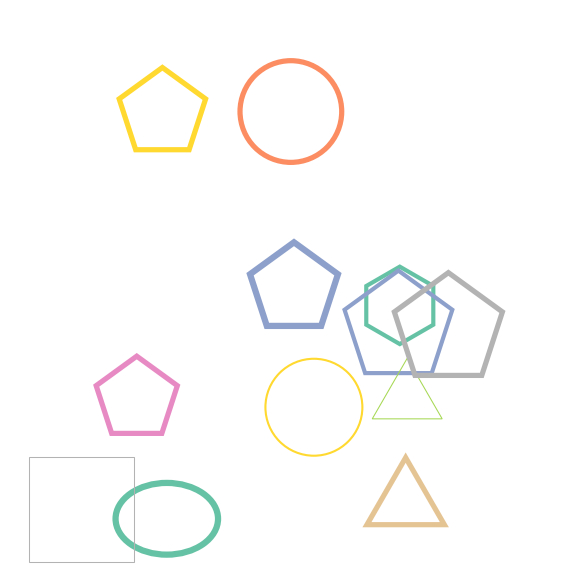[{"shape": "hexagon", "thickness": 2, "radius": 0.34, "center": [0.692, 0.47]}, {"shape": "oval", "thickness": 3, "radius": 0.44, "center": [0.289, 0.101]}, {"shape": "circle", "thickness": 2.5, "radius": 0.44, "center": [0.504, 0.806]}, {"shape": "pentagon", "thickness": 2, "radius": 0.49, "center": [0.69, 0.432]}, {"shape": "pentagon", "thickness": 3, "radius": 0.4, "center": [0.509, 0.5]}, {"shape": "pentagon", "thickness": 2.5, "radius": 0.37, "center": [0.237, 0.308]}, {"shape": "triangle", "thickness": 0.5, "radius": 0.35, "center": [0.705, 0.309]}, {"shape": "circle", "thickness": 1, "radius": 0.42, "center": [0.544, 0.294]}, {"shape": "pentagon", "thickness": 2.5, "radius": 0.39, "center": [0.281, 0.804]}, {"shape": "triangle", "thickness": 2.5, "radius": 0.39, "center": [0.702, 0.129]}, {"shape": "pentagon", "thickness": 2.5, "radius": 0.49, "center": [0.776, 0.429]}, {"shape": "square", "thickness": 0.5, "radius": 0.46, "center": [0.141, 0.117]}]